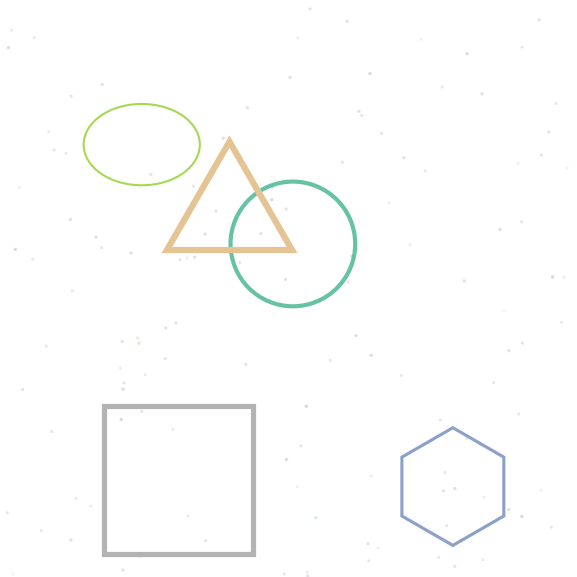[{"shape": "circle", "thickness": 2, "radius": 0.54, "center": [0.507, 0.577]}, {"shape": "hexagon", "thickness": 1.5, "radius": 0.51, "center": [0.784, 0.157]}, {"shape": "oval", "thickness": 1, "radius": 0.5, "center": [0.245, 0.749]}, {"shape": "triangle", "thickness": 3, "radius": 0.63, "center": [0.397, 0.629]}, {"shape": "square", "thickness": 2.5, "radius": 0.64, "center": [0.309, 0.168]}]